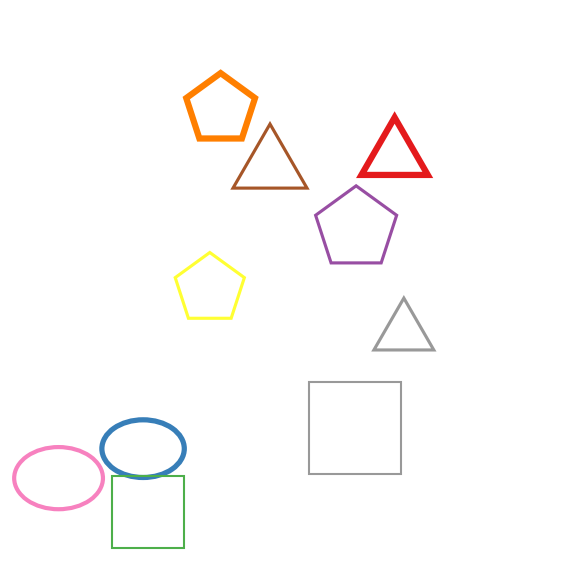[{"shape": "triangle", "thickness": 3, "radius": 0.33, "center": [0.683, 0.729]}, {"shape": "oval", "thickness": 2.5, "radius": 0.36, "center": [0.248, 0.222]}, {"shape": "square", "thickness": 1, "radius": 0.31, "center": [0.256, 0.112]}, {"shape": "pentagon", "thickness": 1.5, "radius": 0.37, "center": [0.617, 0.604]}, {"shape": "pentagon", "thickness": 3, "radius": 0.31, "center": [0.382, 0.81]}, {"shape": "pentagon", "thickness": 1.5, "radius": 0.31, "center": [0.363, 0.499]}, {"shape": "triangle", "thickness": 1.5, "radius": 0.37, "center": [0.468, 0.71]}, {"shape": "oval", "thickness": 2, "radius": 0.38, "center": [0.101, 0.171]}, {"shape": "square", "thickness": 1, "radius": 0.4, "center": [0.615, 0.258]}, {"shape": "triangle", "thickness": 1.5, "radius": 0.3, "center": [0.699, 0.423]}]